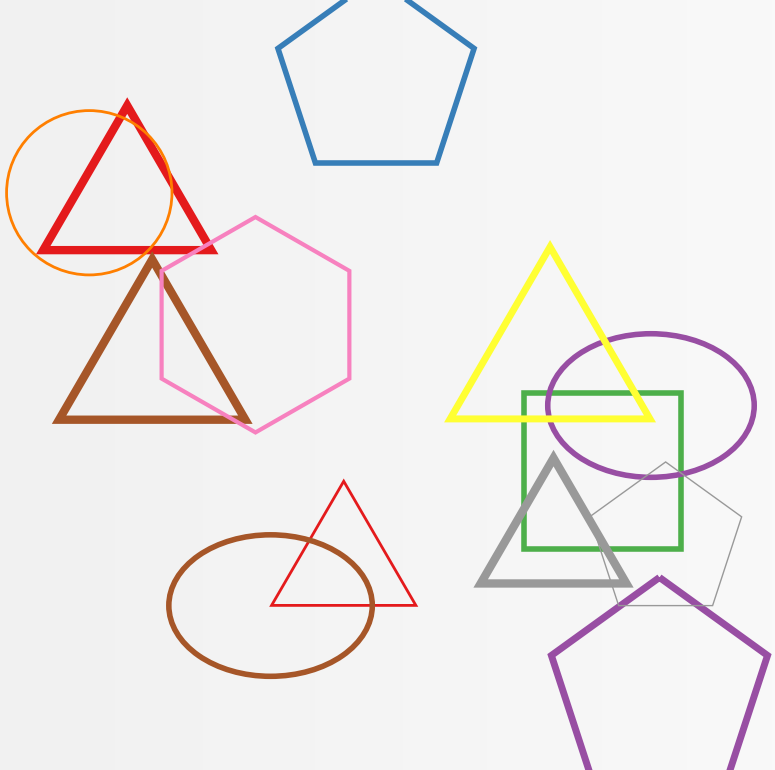[{"shape": "triangle", "thickness": 1, "radius": 0.54, "center": [0.444, 0.268]}, {"shape": "triangle", "thickness": 3, "radius": 0.63, "center": [0.164, 0.738]}, {"shape": "pentagon", "thickness": 2, "radius": 0.67, "center": [0.485, 0.896]}, {"shape": "square", "thickness": 2, "radius": 0.51, "center": [0.777, 0.388]}, {"shape": "pentagon", "thickness": 2.5, "radius": 0.73, "center": [0.851, 0.103]}, {"shape": "oval", "thickness": 2, "radius": 0.67, "center": [0.84, 0.473]}, {"shape": "circle", "thickness": 1, "radius": 0.53, "center": [0.115, 0.75]}, {"shape": "triangle", "thickness": 2.5, "radius": 0.74, "center": [0.71, 0.53]}, {"shape": "oval", "thickness": 2, "radius": 0.66, "center": [0.349, 0.214]}, {"shape": "triangle", "thickness": 3, "radius": 0.69, "center": [0.196, 0.524]}, {"shape": "hexagon", "thickness": 1.5, "radius": 0.7, "center": [0.33, 0.578]}, {"shape": "triangle", "thickness": 3, "radius": 0.54, "center": [0.714, 0.297]}, {"shape": "pentagon", "thickness": 0.5, "radius": 0.52, "center": [0.859, 0.297]}]